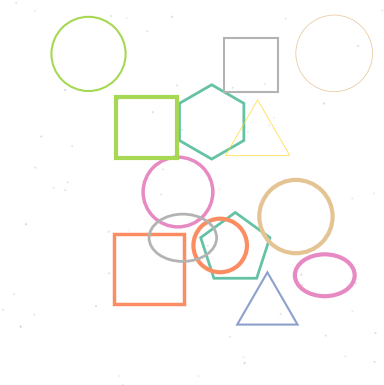[{"shape": "hexagon", "thickness": 2, "radius": 0.48, "center": [0.55, 0.683]}, {"shape": "pentagon", "thickness": 2, "radius": 0.47, "center": [0.611, 0.354]}, {"shape": "circle", "thickness": 3, "radius": 0.35, "center": [0.572, 0.362]}, {"shape": "square", "thickness": 2.5, "radius": 0.45, "center": [0.388, 0.301]}, {"shape": "triangle", "thickness": 1.5, "radius": 0.45, "center": [0.694, 0.202]}, {"shape": "oval", "thickness": 3, "radius": 0.39, "center": [0.844, 0.285]}, {"shape": "circle", "thickness": 2.5, "radius": 0.45, "center": [0.462, 0.501]}, {"shape": "square", "thickness": 3, "radius": 0.4, "center": [0.381, 0.669]}, {"shape": "circle", "thickness": 1.5, "radius": 0.48, "center": [0.23, 0.86]}, {"shape": "triangle", "thickness": 0.5, "radius": 0.48, "center": [0.669, 0.645]}, {"shape": "circle", "thickness": 0.5, "radius": 0.5, "center": [0.868, 0.861]}, {"shape": "circle", "thickness": 3, "radius": 0.48, "center": [0.769, 0.437]}, {"shape": "square", "thickness": 1.5, "radius": 0.35, "center": [0.652, 0.83]}, {"shape": "oval", "thickness": 2, "radius": 0.44, "center": [0.475, 0.382]}]